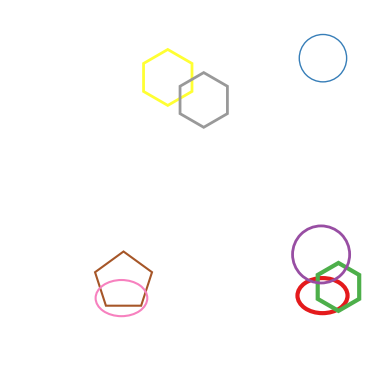[{"shape": "oval", "thickness": 3, "radius": 0.33, "center": [0.838, 0.232]}, {"shape": "circle", "thickness": 1, "radius": 0.31, "center": [0.839, 0.849]}, {"shape": "hexagon", "thickness": 3, "radius": 0.31, "center": [0.879, 0.255]}, {"shape": "circle", "thickness": 2, "radius": 0.37, "center": [0.834, 0.339]}, {"shape": "hexagon", "thickness": 2, "radius": 0.36, "center": [0.436, 0.799]}, {"shape": "pentagon", "thickness": 1.5, "radius": 0.39, "center": [0.321, 0.269]}, {"shape": "oval", "thickness": 1.5, "radius": 0.34, "center": [0.315, 0.226]}, {"shape": "hexagon", "thickness": 2, "radius": 0.36, "center": [0.529, 0.74]}]